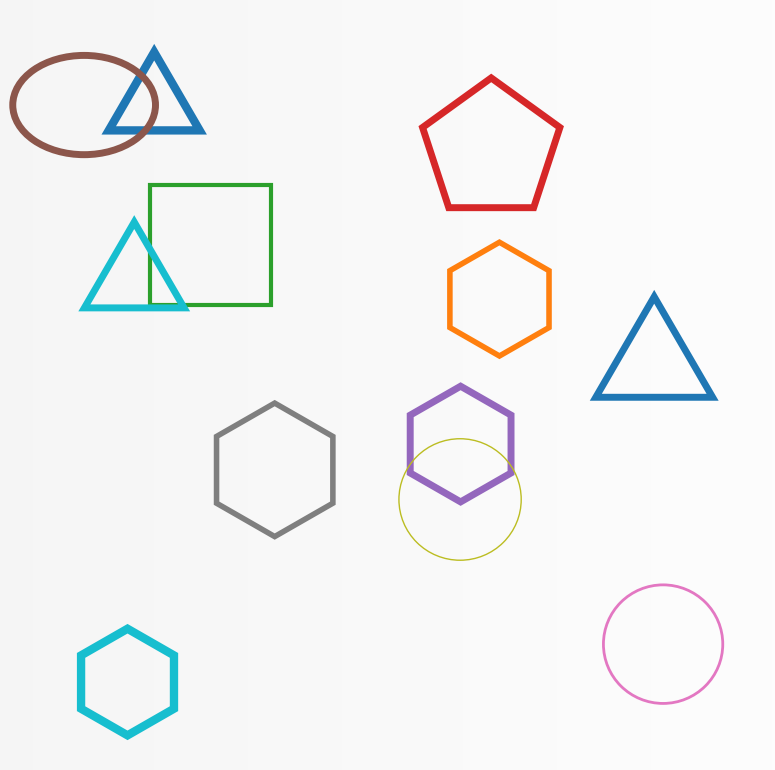[{"shape": "triangle", "thickness": 3, "radius": 0.34, "center": [0.199, 0.865]}, {"shape": "triangle", "thickness": 2.5, "radius": 0.44, "center": [0.844, 0.528]}, {"shape": "hexagon", "thickness": 2, "radius": 0.37, "center": [0.644, 0.612]}, {"shape": "square", "thickness": 1.5, "radius": 0.39, "center": [0.272, 0.682]}, {"shape": "pentagon", "thickness": 2.5, "radius": 0.47, "center": [0.634, 0.806]}, {"shape": "hexagon", "thickness": 2.5, "radius": 0.38, "center": [0.594, 0.423]}, {"shape": "oval", "thickness": 2.5, "radius": 0.46, "center": [0.109, 0.864]}, {"shape": "circle", "thickness": 1, "radius": 0.38, "center": [0.856, 0.163]}, {"shape": "hexagon", "thickness": 2, "radius": 0.43, "center": [0.354, 0.39]}, {"shape": "circle", "thickness": 0.5, "radius": 0.39, "center": [0.594, 0.351]}, {"shape": "triangle", "thickness": 2.5, "radius": 0.37, "center": [0.173, 0.637]}, {"shape": "hexagon", "thickness": 3, "radius": 0.35, "center": [0.165, 0.114]}]